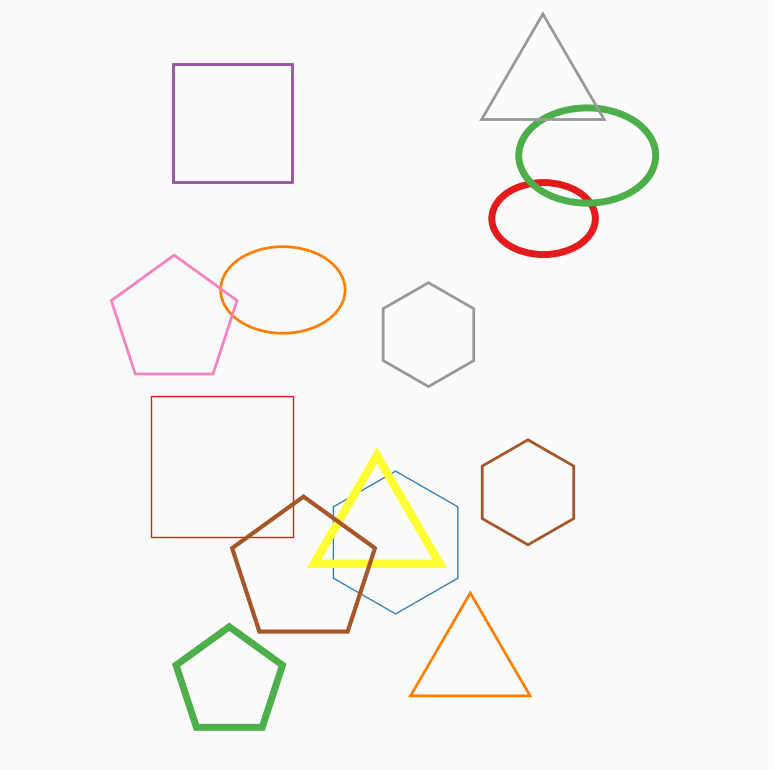[{"shape": "square", "thickness": 0.5, "radius": 0.46, "center": [0.287, 0.394]}, {"shape": "oval", "thickness": 2.5, "radius": 0.33, "center": [0.701, 0.716]}, {"shape": "hexagon", "thickness": 0.5, "radius": 0.46, "center": [0.51, 0.295]}, {"shape": "oval", "thickness": 2.5, "radius": 0.44, "center": [0.758, 0.798]}, {"shape": "pentagon", "thickness": 2.5, "radius": 0.36, "center": [0.296, 0.114]}, {"shape": "square", "thickness": 1, "radius": 0.38, "center": [0.3, 0.84]}, {"shape": "triangle", "thickness": 1, "radius": 0.45, "center": [0.607, 0.141]}, {"shape": "oval", "thickness": 1, "radius": 0.4, "center": [0.365, 0.623]}, {"shape": "triangle", "thickness": 3, "radius": 0.47, "center": [0.486, 0.315]}, {"shape": "pentagon", "thickness": 1.5, "radius": 0.48, "center": [0.392, 0.258]}, {"shape": "hexagon", "thickness": 1, "radius": 0.34, "center": [0.681, 0.361]}, {"shape": "pentagon", "thickness": 1, "radius": 0.43, "center": [0.225, 0.583]}, {"shape": "hexagon", "thickness": 1, "radius": 0.34, "center": [0.553, 0.565]}, {"shape": "triangle", "thickness": 1, "radius": 0.46, "center": [0.701, 0.89]}]